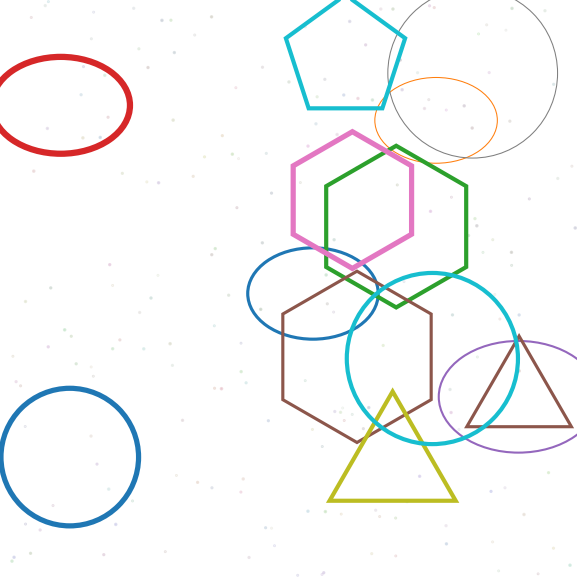[{"shape": "oval", "thickness": 1.5, "radius": 0.56, "center": [0.542, 0.491]}, {"shape": "circle", "thickness": 2.5, "radius": 0.6, "center": [0.121, 0.208]}, {"shape": "oval", "thickness": 0.5, "radius": 0.53, "center": [0.755, 0.791]}, {"shape": "hexagon", "thickness": 2, "radius": 0.7, "center": [0.686, 0.607]}, {"shape": "oval", "thickness": 3, "radius": 0.6, "center": [0.105, 0.817]}, {"shape": "oval", "thickness": 1, "radius": 0.69, "center": [0.898, 0.312]}, {"shape": "triangle", "thickness": 1.5, "radius": 0.52, "center": [0.899, 0.313]}, {"shape": "hexagon", "thickness": 1.5, "radius": 0.74, "center": [0.618, 0.381]}, {"shape": "hexagon", "thickness": 2.5, "radius": 0.59, "center": [0.61, 0.653]}, {"shape": "circle", "thickness": 0.5, "radius": 0.73, "center": [0.819, 0.872]}, {"shape": "triangle", "thickness": 2, "radius": 0.63, "center": [0.68, 0.195]}, {"shape": "circle", "thickness": 2, "radius": 0.74, "center": [0.749, 0.378]}, {"shape": "pentagon", "thickness": 2, "radius": 0.54, "center": [0.598, 0.899]}]